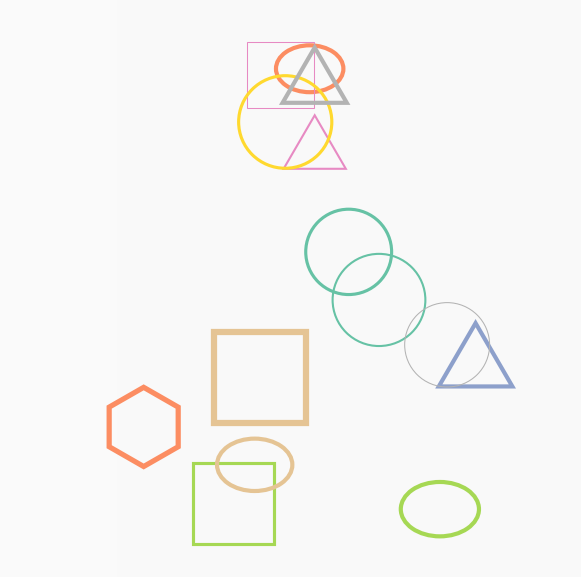[{"shape": "circle", "thickness": 1, "radius": 0.4, "center": [0.652, 0.48]}, {"shape": "circle", "thickness": 1.5, "radius": 0.37, "center": [0.6, 0.563]}, {"shape": "oval", "thickness": 2, "radius": 0.29, "center": [0.533, 0.88]}, {"shape": "hexagon", "thickness": 2.5, "radius": 0.34, "center": [0.247, 0.26]}, {"shape": "triangle", "thickness": 2, "radius": 0.37, "center": [0.818, 0.366]}, {"shape": "square", "thickness": 0.5, "radius": 0.29, "center": [0.483, 0.869]}, {"shape": "triangle", "thickness": 1, "radius": 0.31, "center": [0.541, 0.738]}, {"shape": "oval", "thickness": 2, "radius": 0.34, "center": [0.757, 0.117]}, {"shape": "square", "thickness": 1.5, "radius": 0.35, "center": [0.402, 0.127]}, {"shape": "circle", "thickness": 1.5, "radius": 0.4, "center": [0.491, 0.788]}, {"shape": "oval", "thickness": 2, "radius": 0.32, "center": [0.438, 0.194]}, {"shape": "square", "thickness": 3, "radius": 0.39, "center": [0.447, 0.345]}, {"shape": "circle", "thickness": 0.5, "radius": 0.37, "center": [0.769, 0.402]}, {"shape": "triangle", "thickness": 2, "radius": 0.32, "center": [0.541, 0.853]}]